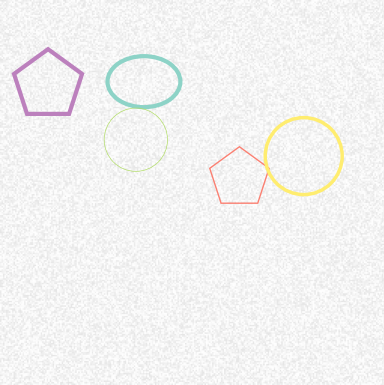[{"shape": "oval", "thickness": 3, "radius": 0.47, "center": [0.374, 0.788]}, {"shape": "pentagon", "thickness": 1, "radius": 0.41, "center": [0.622, 0.538]}, {"shape": "circle", "thickness": 0.5, "radius": 0.41, "center": [0.353, 0.637]}, {"shape": "pentagon", "thickness": 3, "radius": 0.46, "center": [0.125, 0.779]}, {"shape": "circle", "thickness": 2.5, "radius": 0.5, "center": [0.789, 0.595]}]